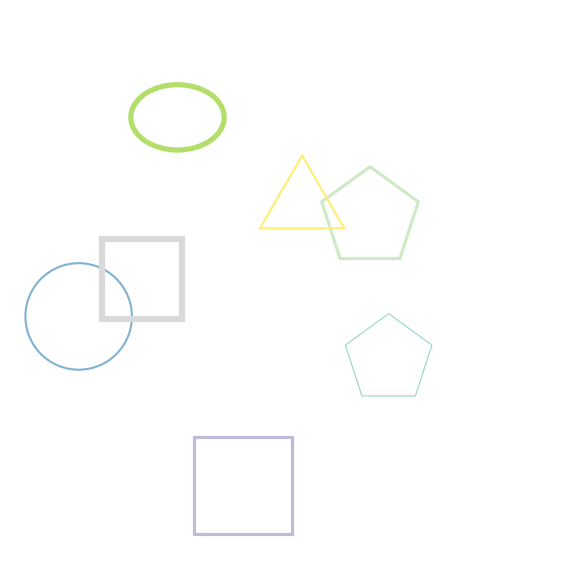[{"shape": "pentagon", "thickness": 0.5, "radius": 0.39, "center": [0.673, 0.377]}, {"shape": "square", "thickness": 1.5, "radius": 0.42, "center": [0.421, 0.158]}, {"shape": "circle", "thickness": 1, "radius": 0.46, "center": [0.136, 0.451]}, {"shape": "oval", "thickness": 2.5, "radius": 0.4, "center": [0.307, 0.796]}, {"shape": "square", "thickness": 3, "radius": 0.35, "center": [0.246, 0.516]}, {"shape": "pentagon", "thickness": 1.5, "radius": 0.44, "center": [0.641, 0.622]}, {"shape": "triangle", "thickness": 1, "radius": 0.42, "center": [0.523, 0.646]}]